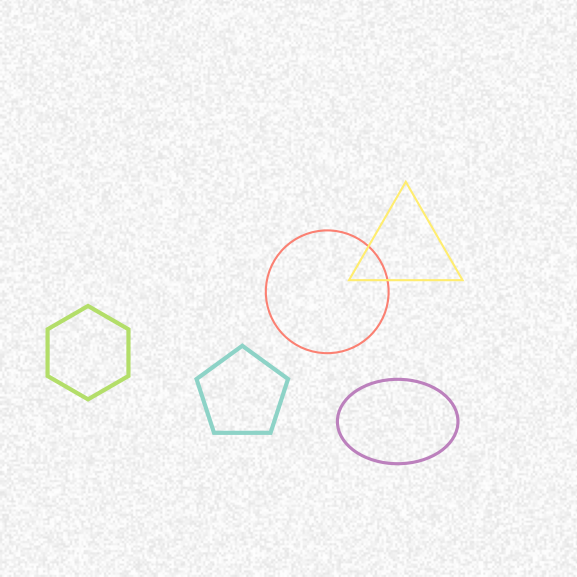[{"shape": "pentagon", "thickness": 2, "radius": 0.42, "center": [0.42, 0.317]}, {"shape": "circle", "thickness": 1, "radius": 0.53, "center": [0.567, 0.494]}, {"shape": "hexagon", "thickness": 2, "radius": 0.4, "center": [0.152, 0.388]}, {"shape": "oval", "thickness": 1.5, "radius": 0.52, "center": [0.689, 0.269]}, {"shape": "triangle", "thickness": 1, "radius": 0.57, "center": [0.703, 0.571]}]